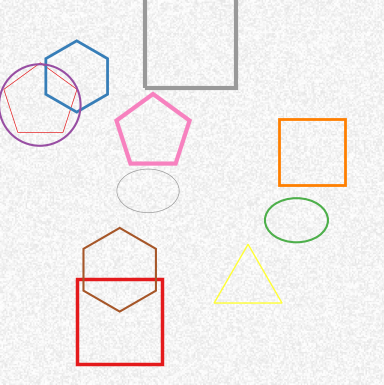[{"shape": "square", "thickness": 2.5, "radius": 0.55, "center": [0.311, 0.165]}, {"shape": "pentagon", "thickness": 0.5, "radius": 0.5, "center": [0.105, 0.737]}, {"shape": "hexagon", "thickness": 2, "radius": 0.46, "center": [0.199, 0.801]}, {"shape": "oval", "thickness": 1.5, "radius": 0.41, "center": [0.77, 0.428]}, {"shape": "circle", "thickness": 1.5, "radius": 0.53, "center": [0.103, 0.727]}, {"shape": "square", "thickness": 2, "radius": 0.43, "center": [0.81, 0.605]}, {"shape": "triangle", "thickness": 1, "radius": 0.51, "center": [0.644, 0.264]}, {"shape": "hexagon", "thickness": 1.5, "radius": 0.54, "center": [0.311, 0.299]}, {"shape": "pentagon", "thickness": 3, "radius": 0.5, "center": [0.397, 0.656]}, {"shape": "oval", "thickness": 0.5, "radius": 0.4, "center": [0.384, 0.504]}, {"shape": "square", "thickness": 3, "radius": 0.59, "center": [0.494, 0.889]}]